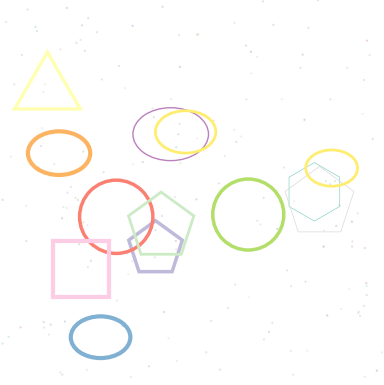[{"shape": "hexagon", "thickness": 0.5, "radius": 0.38, "center": [0.817, 0.502]}, {"shape": "triangle", "thickness": 2.5, "radius": 0.49, "center": [0.123, 0.766]}, {"shape": "pentagon", "thickness": 2.5, "radius": 0.37, "center": [0.404, 0.354]}, {"shape": "circle", "thickness": 2.5, "radius": 0.48, "center": [0.302, 0.437]}, {"shape": "oval", "thickness": 3, "radius": 0.39, "center": [0.261, 0.124]}, {"shape": "oval", "thickness": 3, "radius": 0.4, "center": [0.153, 0.602]}, {"shape": "circle", "thickness": 2.5, "radius": 0.46, "center": [0.645, 0.443]}, {"shape": "square", "thickness": 3, "radius": 0.36, "center": [0.21, 0.301]}, {"shape": "pentagon", "thickness": 0.5, "radius": 0.47, "center": [0.83, 0.474]}, {"shape": "oval", "thickness": 1, "radius": 0.49, "center": [0.443, 0.652]}, {"shape": "pentagon", "thickness": 2, "radius": 0.45, "center": [0.419, 0.412]}, {"shape": "oval", "thickness": 2, "radius": 0.34, "center": [0.861, 0.563]}, {"shape": "oval", "thickness": 2, "radius": 0.39, "center": [0.482, 0.657]}]